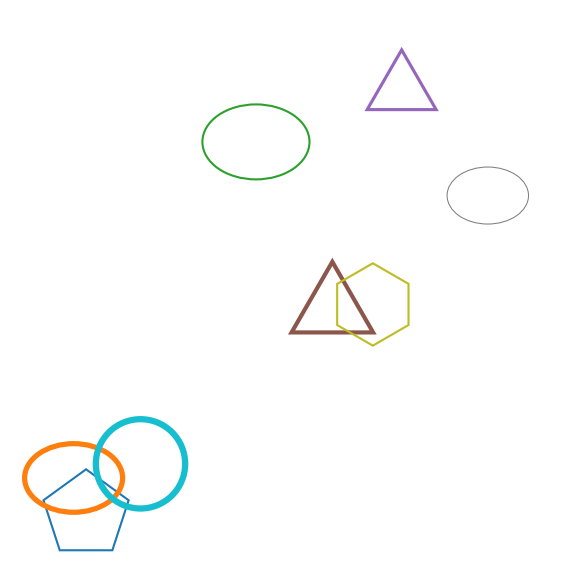[{"shape": "pentagon", "thickness": 1, "radius": 0.39, "center": [0.149, 0.109]}, {"shape": "oval", "thickness": 2.5, "radius": 0.42, "center": [0.127, 0.172]}, {"shape": "oval", "thickness": 1, "radius": 0.46, "center": [0.443, 0.753]}, {"shape": "triangle", "thickness": 1.5, "radius": 0.34, "center": [0.695, 0.844]}, {"shape": "triangle", "thickness": 2, "radius": 0.41, "center": [0.575, 0.464]}, {"shape": "oval", "thickness": 0.5, "radius": 0.35, "center": [0.845, 0.661]}, {"shape": "hexagon", "thickness": 1, "radius": 0.36, "center": [0.646, 0.472]}, {"shape": "circle", "thickness": 3, "radius": 0.39, "center": [0.243, 0.196]}]